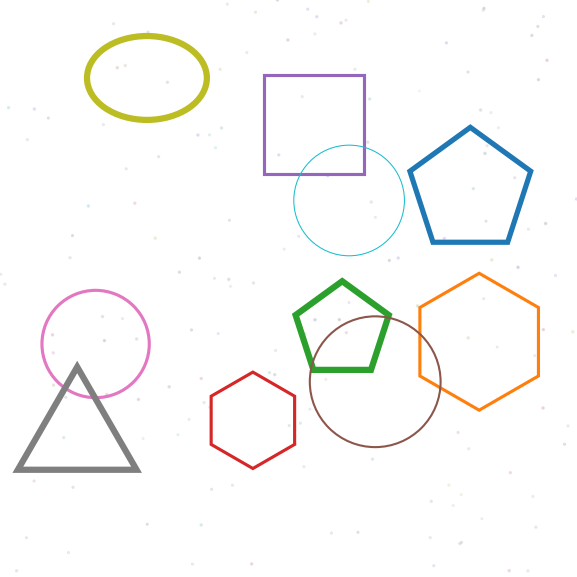[{"shape": "pentagon", "thickness": 2.5, "radius": 0.55, "center": [0.814, 0.669]}, {"shape": "hexagon", "thickness": 1.5, "radius": 0.59, "center": [0.83, 0.407]}, {"shape": "pentagon", "thickness": 3, "radius": 0.42, "center": [0.593, 0.427]}, {"shape": "hexagon", "thickness": 1.5, "radius": 0.42, "center": [0.438, 0.271]}, {"shape": "square", "thickness": 1.5, "radius": 0.43, "center": [0.543, 0.783]}, {"shape": "circle", "thickness": 1, "radius": 0.57, "center": [0.65, 0.338]}, {"shape": "circle", "thickness": 1.5, "radius": 0.46, "center": [0.166, 0.403]}, {"shape": "triangle", "thickness": 3, "radius": 0.59, "center": [0.134, 0.245]}, {"shape": "oval", "thickness": 3, "radius": 0.52, "center": [0.254, 0.864]}, {"shape": "circle", "thickness": 0.5, "radius": 0.48, "center": [0.605, 0.652]}]